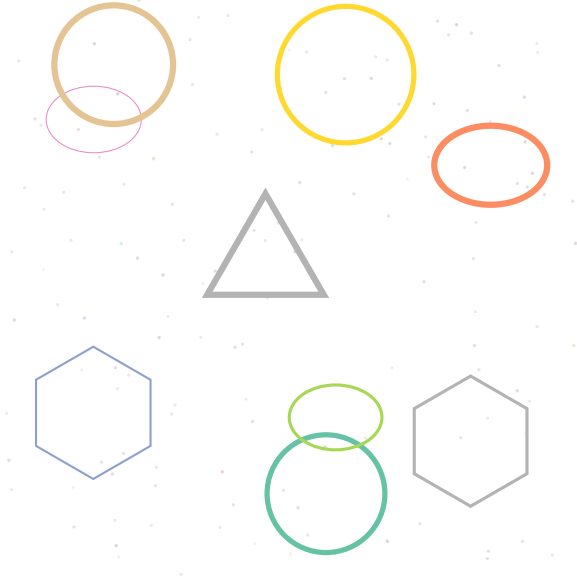[{"shape": "circle", "thickness": 2.5, "radius": 0.51, "center": [0.564, 0.144]}, {"shape": "oval", "thickness": 3, "radius": 0.49, "center": [0.85, 0.713]}, {"shape": "hexagon", "thickness": 1, "radius": 0.57, "center": [0.162, 0.284]}, {"shape": "oval", "thickness": 0.5, "radius": 0.41, "center": [0.162, 0.792]}, {"shape": "oval", "thickness": 1.5, "radius": 0.4, "center": [0.581, 0.276]}, {"shape": "circle", "thickness": 2.5, "radius": 0.59, "center": [0.598, 0.87]}, {"shape": "circle", "thickness": 3, "radius": 0.51, "center": [0.197, 0.887]}, {"shape": "triangle", "thickness": 3, "radius": 0.58, "center": [0.46, 0.547]}, {"shape": "hexagon", "thickness": 1.5, "radius": 0.56, "center": [0.815, 0.235]}]